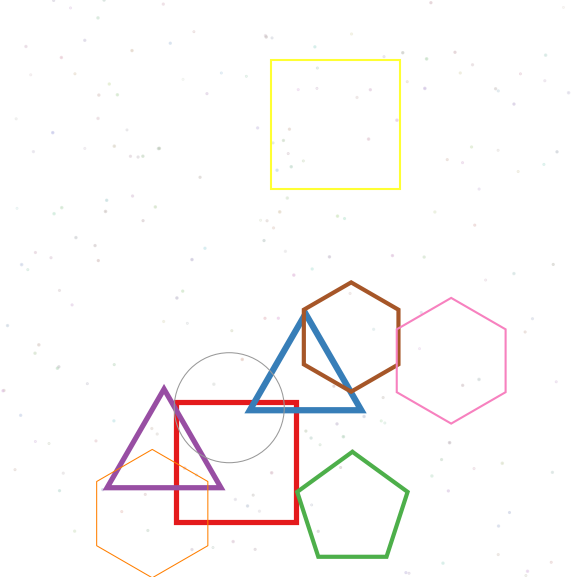[{"shape": "square", "thickness": 2.5, "radius": 0.52, "center": [0.408, 0.199]}, {"shape": "triangle", "thickness": 3, "radius": 0.56, "center": [0.529, 0.344]}, {"shape": "pentagon", "thickness": 2, "radius": 0.5, "center": [0.61, 0.116]}, {"shape": "triangle", "thickness": 2.5, "radius": 0.57, "center": [0.284, 0.212]}, {"shape": "hexagon", "thickness": 0.5, "radius": 0.56, "center": [0.264, 0.11]}, {"shape": "square", "thickness": 1, "radius": 0.56, "center": [0.581, 0.784]}, {"shape": "hexagon", "thickness": 2, "radius": 0.47, "center": [0.608, 0.416]}, {"shape": "hexagon", "thickness": 1, "radius": 0.54, "center": [0.781, 0.374]}, {"shape": "circle", "thickness": 0.5, "radius": 0.48, "center": [0.397, 0.293]}]